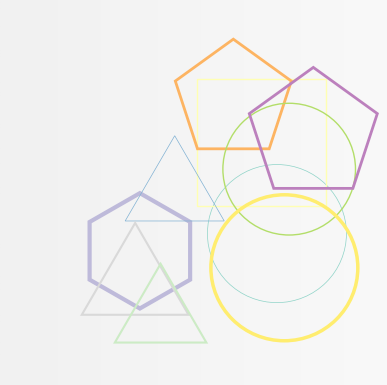[{"shape": "circle", "thickness": 0.5, "radius": 0.9, "center": [0.715, 0.393]}, {"shape": "square", "thickness": 1, "radius": 0.83, "center": [0.675, 0.63]}, {"shape": "hexagon", "thickness": 3, "radius": 0.75, "center": [0.361, 0.349]}, {"shape": "triangle", "thickness": 0.5, "radius": 0.74, "center": [0.451, 0.5]}, {"shape": "pentagon", "thickness": 2, "radius": 0.79, "center": [0.602, 0.741]}, {"shape": "circle", "thickness": 1, "radius": 0.86, "center": [0.746, 0.561]}, {"shape": "triangle", "thickness": 1.5, "radius": 0.8, "center": [0.349, 0.262]}, {"shape": "pentagon", "thickness": 2, "radius": 0.87, "center": [0.809, 0.651]}, {"shape": "triangle", "thickness": 1.5, "radius": 0.68, "center": [0.414, 0.178]}, {"shape": "circle", "thickness": 2.5, "radius": 0.95, "center": [0.734, 0.304]}]